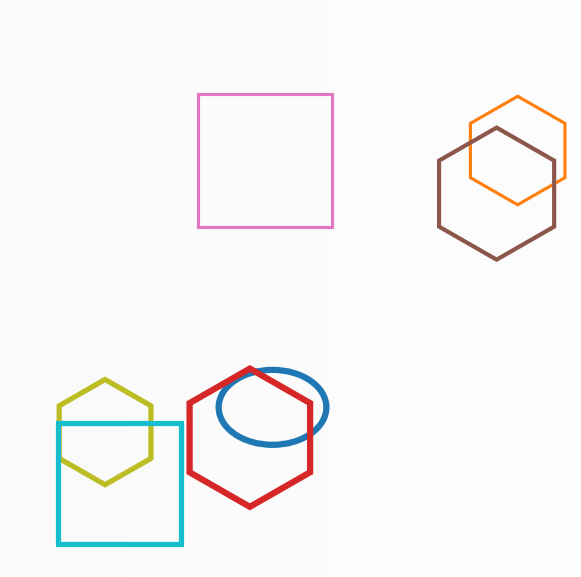[{"shape": "oval", "thickness": 3, "radius": 0.46, "center": [0.469, 0.294]}, {"shape": "hexagon", "thickness": 1.5, "radius": 0.47, "center": [0.891, 0.738]}, {"shape": "hexagon", "thickness": 3, "radius": 0.6, "center": [0.43, 0.241]}, {"shape": "hexagon", "thickness": 2, "radius": 0.57, "center": [0.854, 0.664]}, {"shape": "square", "thickness": 1.5, "radius": 0.58, "center": [0.456, 0.722]}, {"shape": "hexagon", "thickness": 2.5, "radius": 0.46, "center": [0.181, 0.251]}, {"shape": "square", "thickness": 2.5, "radius": 0.53, "center": [0.206, 0.162]}]